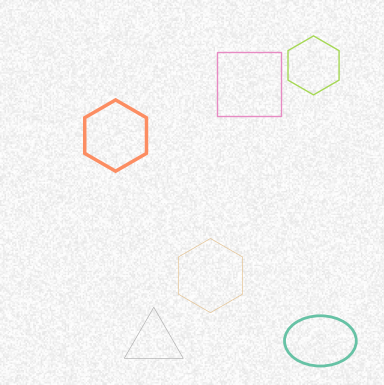[{"shape": "oval", "thickness": 2, "radius": 0.47, "center": [0.832, 0.115]}, {"shape": "hexagon", "thickness": 2.5, "radius": 0.46, "center": [0.3, 0.648]}, {"shape": "square", "thickness": 1, "radius": 0.42, "center": [0.647, 0.781]}, {"shape": "hexagon", "thickness": 1, "radius": 0.38, "center": [0.814, 0.83]}, {"shape": "hexagon", "thickness": 0.5, "radius": 0.48, "center": [0.547, 0.284]}, {"shape": "triangle", "thickness": 0.5, "radius": 0.44, "center": [0.399, 0.113]}]